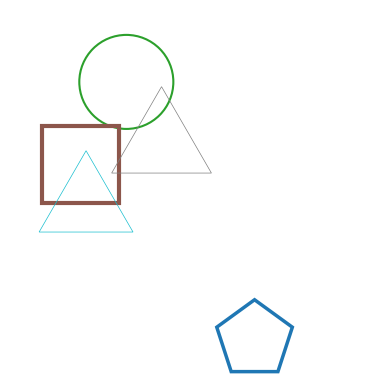[{"shape": "pentagon", "thickness": 2.5, "radius": 0.52, "center": [0.661, 0.118]}, {"shape": "circle", "thickness": 1.5, "radius": 0.61, "center": [0.328, 0.787]}, {"shape": "square", "thickness": 3, "radius": 0.5, "center": [0.21, 0.572]}, {"shape": "triangle", "thickness": 0.5, "radius": 0.75, "center": [0.42, 0.625]}, {"shape": "triangle", "thickness": 0.5, "radius": 0.7, "center": [0.224, 0.468]}]